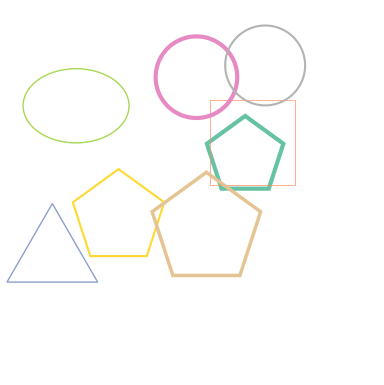[{"shape": "pentagon", "thickness": 3, "radius": 0.52, "center": [0.637, 0.594]}, {"shape": "square", "thickness": 0.5, "radius": 0.55, "center": [0.655, 0.631]}, {"shape": "triangle", "thickness": 1, "radius": 0.68, "center": [0.136, 0.335]}, {"shape": "circle", "thickness": 3, "radius": 0.53, "center": [0.51, 0.8]}, {"shape": "oval", "thickness": 1, "radius": 0.69, "center": [0.198, 0.725]}, {"shape": "pentagon", "thickness": 1.5, "radius": 0.62, "center": [0.308, 0.436]}, {"shape": "pentagon", "thickness": 2.5, "radius": 0.74, "center": [0.536, 0.404]}, {"shape": "circle", "thickness": 1.5, "radius": 0.52, "center": [0.689, 0.83]}]